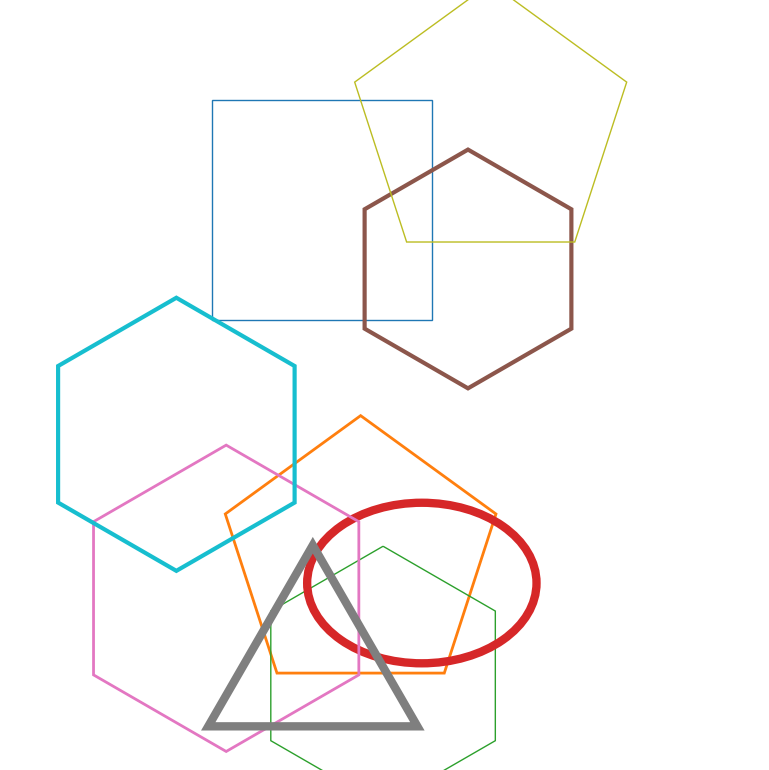[{"shape": "square", "thickness": 0.5, "radius": 0.71, "center": [0.418, 0.727]}, {"shape": "pentagon", "thickness": 1, "radius": 0.92, "center": [0.468, 0.275]}, {"shape": "hexagon", "thickness": 0.5, "radius": 0.84, "center": [0.497, 0.122]}, {"shape": "oval", "thickness": 3, "radius": 0.74, "center": [0.548, 0.243]}, {"shape": "hexagon", "thickness": 1.5, "radius": 0.78, "center": [0.608, 0.651]}, {"shape": "hexagon", "thickness": 1, "radius": 0.99, "center": [0.294, 0.223]}, {"shape": "triangle", "thickness": 3, "radius": 0.78, "center": [0.406, 0.135]}, {"shape": "pentagon", "thickness": 0.5, "radius": 0.93, "center": [0.637, 0.836]}, {"shape": "hexagon", "thickness": 1.5, "radius": 0.89, "center": [0.229, 0.436]}]